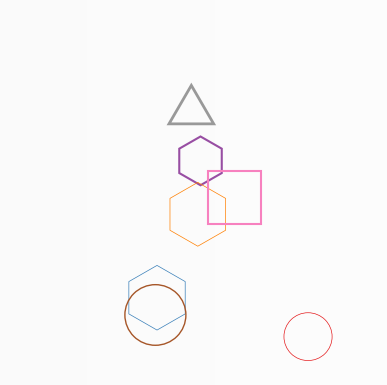[{"shape": "circle", "thickness": 0.5, "radius": 0.31, "center": [0.795, 0.126]}, {"shape": "hexagon", "thickness": 0.5, "radius": 0.42, "center": [0.405, 0.227]}, {"shape": "hexagon", "thickness": 1.5, "radius": 0.32, "center": [0.517, 0.582]}, {"shape": "hexagon", "thickness": 0.5, "radius": 0.41, "center": [0.51, 0.443]}, {"shape": "circle", "thickness": 1, "radius": 0.39, "center": [0.401, 0.182]}, {"shape": "square", "thickness": 1.5, "radius": 0.35, "center": [0.605, 0.487]}, {"shape": "triangle", "thickness": 2, "radius": 0.33, "center": [0.494, 0.712]}]